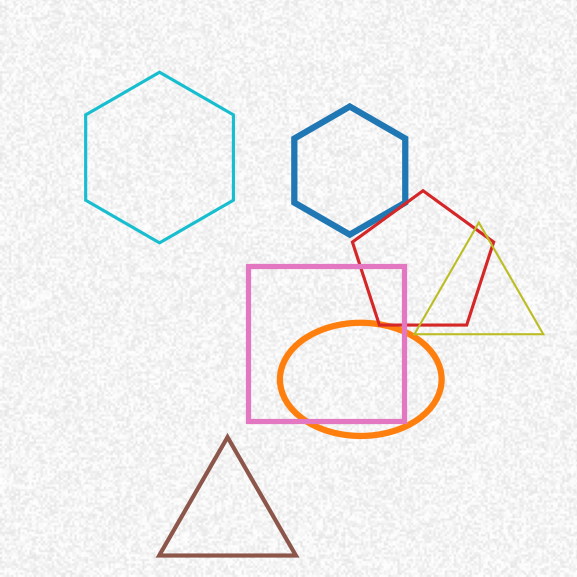[{"shape": "hexagon", "thickness": 3, "radius": 0.55, "center": [0.606, 0.704]}, {"shape": "oval", "thickness": 3, "radius": 0.7, "center": [0.625, 0.342]}, {"shape": "pentagon", "thickness": 1.5, "radius": 0.64, "center": [0.733, 0.54]}, {"shape": "triangle", "thickness": 2, "radius": 0.68, "center": [0.394, 0.106]}, {"shape": "square", "thickness": 2.5, "radius": 0.67, "center": [0.565, 0.405]}, {"shape": "triangle", "thickness": 1, "radius": 0.64, "center": [0.829, 0.485]}, {"shape": "hexagon", "thickness": 1.5, "radius": 0.74, "center": [0.276, 0.726]}]